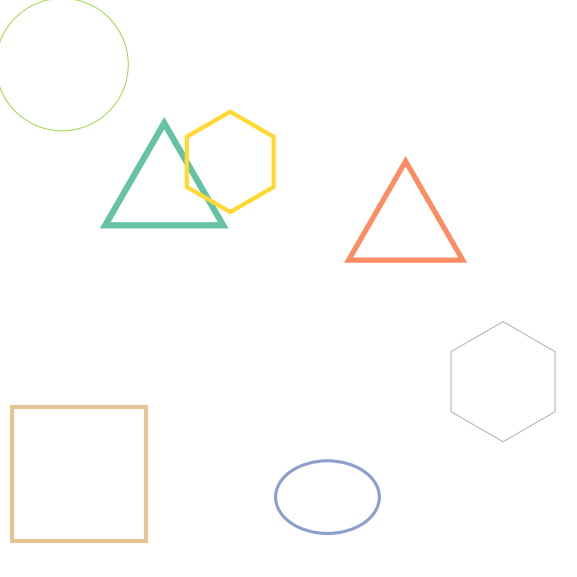[{"shape": "triangle", "thickness": 3, "radius": 0.59, "center": [0.284, 0.668]}, {"shape": "triangle", "thickness": 2.5, "radius": 0.57, "center": [0.702, 0.606]}, {"shape": "oval", "thickness": 1.5, "radius": 0.45, "center": [0.567, 0.138]}, {"shape": "circle", "thickness": 0.5, "radius": 0.57, "center": [0.108, 0.887]}, {"shape": "hexagon", "thickness": 2, "radius": 0.43, "center": [0.399, 0.719]}, {"shape": "square", "thickness": 2, "radius": 0.58, "center": [0.136, 0.178]}, {"shape": "hexagon", "thickness": 0.5, "radius": 0.52, "center": [0.871, 0.338]}]